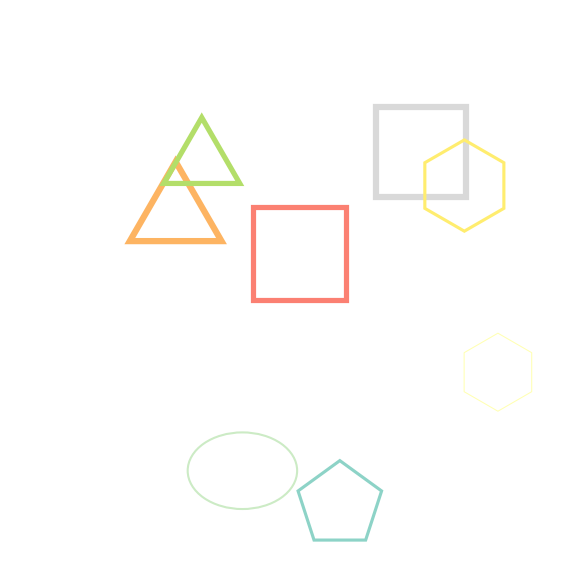[{"shape": "pentagon", "thickness": 1.5, "radius": 0.38, "center": [0.588, 0.125]}, {"shape": "hexagon", "thickness": 0.5, "radius": 0.34, "center": [0.862, 0.355]}, {"shape": "square", "thickness": 2.5, "radius": 0.4, "center": [0.518, 0.56]}, {"shape": "triangle", "thickness": 3, "radius": 0.46, "center": [0.304, 0.627]}, {"shape": "triangle", "thickness": 2.5, "radius": 0.38, "center": [0.349, 0.719]}, {"shape": "square", "thickness": 3, "radius": 0.39, "center": [0.73, 0.736]}, {"shape": "oval", "thickness": 1, "radius": 0.47, "center": [0.42, 0.184]}, {"shape": "hexagon", "thickness": 1.5, "radius": 0.4, "center": [0.804, 0.678]}]